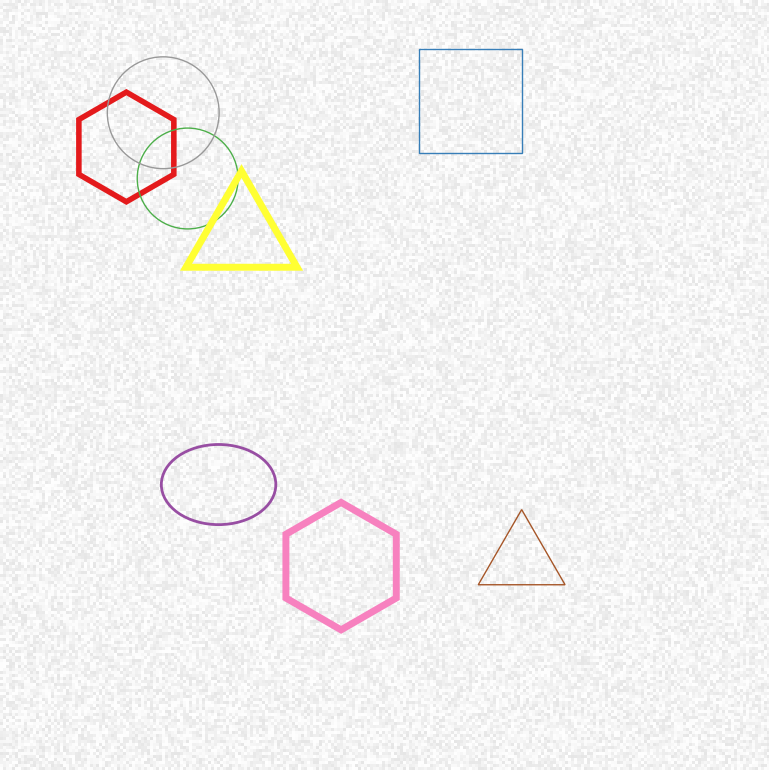[{"shape": "hexagon", "thickness": 2, "radius": 0.36, "center": [0.164, 0.809]}, {"shape": "square", "thickness": 0.5, "radius": 0.33, "center": [0.611, 0.869]}, {"shape": "circle", "thickness": 0.5, "radius": 0.33, "center": [0.244, 0.768]}, {"shape": "oval", "thickness": 1, "radius": 0.37, "center": [0.284, 0.371]}, {"shape": "triangle", "thickness": 2.5, "radius": 0.42, "center": [0.314, 0.695]}, {"shape": "triangle", "thickness": 0.5, "radius": 0.33, "center": [0.677, 0.273]}, {"shape": "hexagon", "thickness": 2.5, "radius": 0.41, "center": [0.443, 0.265]}, {"shape": "circle", "thickness": 0.5, "radius": 0.36, "center": [0.212, 0.854]}]